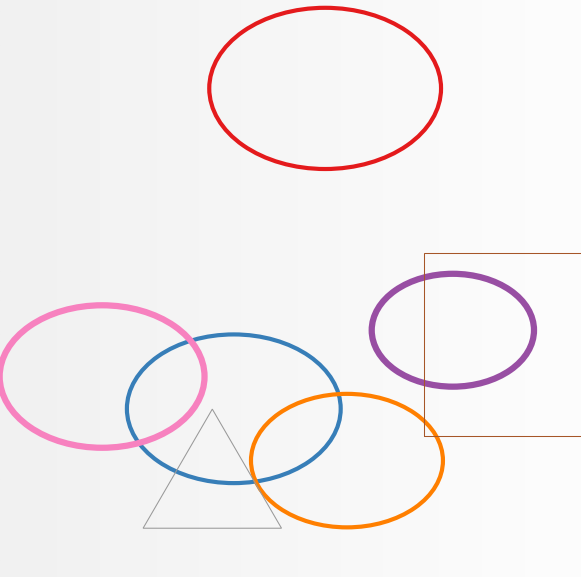[{"shape": "oval", "thickness": 2, "radius": 1.0, "center": [0.559, 0.846]}, {"shape": "oval", "thickness": 2, "radius": 0.92, "center": [0.402, 0.291]}, {"shape": "oval", "thickness": 3, "radius": 0.7, "center": [0.779, 0.427]}, {"shape": "oval", "thickness": 2, "radius": 0.83, "center": [0.597, 0.202]}, {"shape": "square", "thickness": 0.5, "radius": 0.79, "center": [0.888, 0.403]}, {"shape": "oval", "thickness": 3, "radius": 0.88, "center": [0.176, 0.347]}, {"shape": "triangle", "thickness": 0.5, "radius": 0.69, "center": [0.365, 0.153]}]